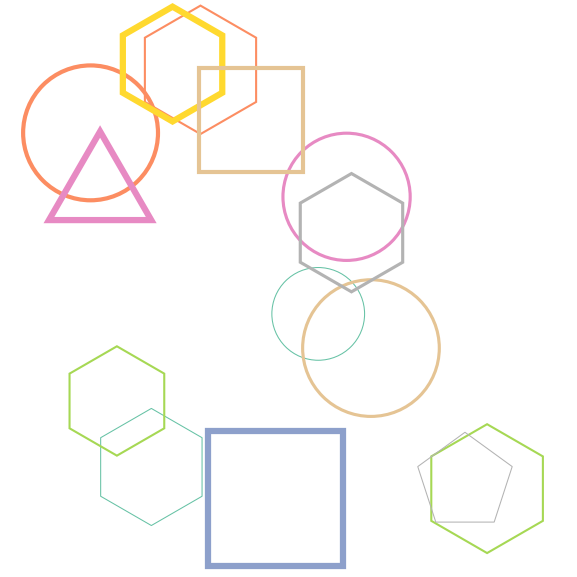[{"shape": "circle", "thickness": 0.5, "radius": 0.4, "center": [0.551, 0.456]}, {"shape": "hexagon", "thickness": 0.5, "radius": 0.51, "center": [0.262, 0.191]}, {"shape": "circle", "thickness": 2, "radius": 0.58, "center": [0.157, 0.769]}, {"shape": "hexagon", "thickness": 1, "radius": 0.56, "center": [0.347, 0.878]}, {"shape": "square", "thickness": 3, "radius": 0.59, "center": [0.477, 0.136]}, {"shape": "circle", "thickness": 1.5, "radius": 0.55, "center": [0.6, 0.658]}, {"shape": "triangle", "thickness": 3, "radius": 0.51, "center": [0.173, 0.669]}, {"shape": "hexagon", "thickness": 1, "radius": 0.56, "center": [0.843, 0.153]}, {"shape": "hexagon", "thickness": 1, "radius": 0.47, "center": [0.202, 0.305]}, {"shape": "hexagon", "thickness": 3, "radius": 0.5, "center": [0.299, 0.888]}, {"shape": "square", "thickness": 2, "radius": 0.45, "center": [0.435, 0.791]}, {"shape": "circle", "thickness": 1.5, "radius": 0.59, "center": [0.642, 0.396]}, {"shape": "hexagon", "thickness": 1.5, "radius": 0.51, "center": [0.609, 0.596]}, {"shape": "pentagon", "thickness": 0.5, "radius": 0.43, "center": [0.805, 0.165]}]